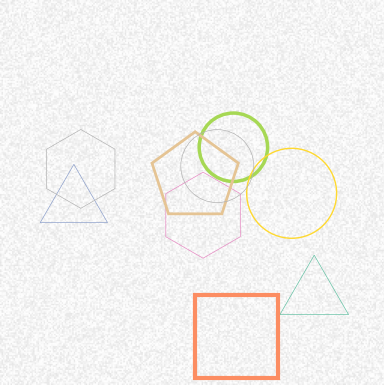[{"shape": "triangle", "thickness": 0.5, "radius": 0.51, "center": [0.816, 0.234]}, {"shape": "square", "thickness": 3, "radius": 0.54, "center": [0.615, 0.126]}, {"shape": "triangle", "thickness": 0.5, "radius": 0.5, "center": [0.192, 0.472]}, {"shape": "hexagon", "thickness": 0.5, "radius": 0.56, "center": [0.527, 0.441]}, {"shape": "circle", "thickness": 2.5, "radius": 0.44, "center": [0.606, 0.617]}, {"shape": "circle", "thickness": 1, "radius": 0.58, "center": [0.758, 0.498]}, {"shape": "pentagon", "thickness": 2, "radius": 0.59, "center": [0.507, 0.54]}, {"shape": "circle", "thickness": 0.5, "radius": 0.47, "center": [0.564, 0.568]}, {"shape": "hexagon", "thickness": 0.5, "radius": 0.51, "center": [0.21, 0.561]}]